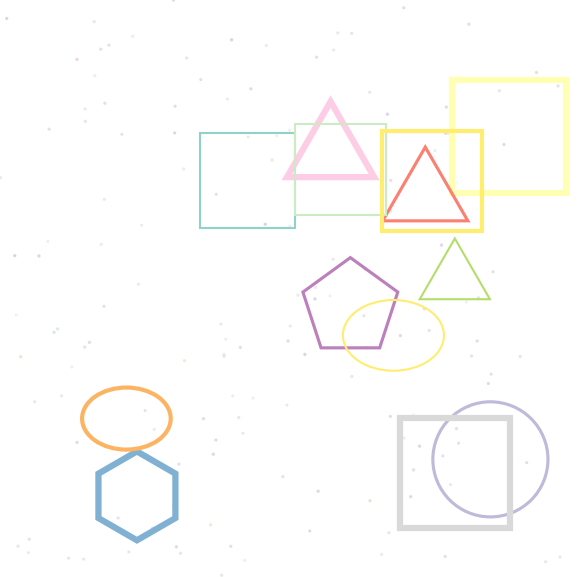[{"shape": "square", "thickness": 1, "radius": 0.41, "center": [0.429, 0.687]}, {"shape": "square", "thickness": 3, "radius": 0.49, "center": [0.882, 0.763]}, {"shape": "circle", "thickness": 1.5, "radius": 0.5, "center": [0.849, 0.204]}, {"shape": "triangle", "thickness": 1.5, "radius": 0.43, "center": [0.736, 0.659]}, {"shape": "hexagon", "thickness": 3, "radius": 0.38, "center": [0.237, 0.141]}, {"shape": "oval", "thickness": 2, "radius": 0.38, "center": [0.219, 0.274]}, {"shape": "triangle", "thickness": 1, "radius": 0.35, "center": [0.788, 0.516]}, {"shape": "triangle", "thickness": 3, "radius": 0.44, "center": [0.572, 0.736]}, {"shape": "square", "thickness": 3, "radius": 0.48, "center": [0.788, 0.179]}, {"shape": "pentagon", "thickness": 1.5, "radius": 0.43, "center": [0.607, 0.467]}, {"shape": "square", "thickness": 1, "radius": 0.39, "center": [0.589, 0.706]}, {"shape": "square", "thickness": 2, "radius": 0.43, "center": [0.748, 0.686]}, {"shape": "oval", "thickness": 1, "radius": 0.44, "center": [0.681, 0.418]}]